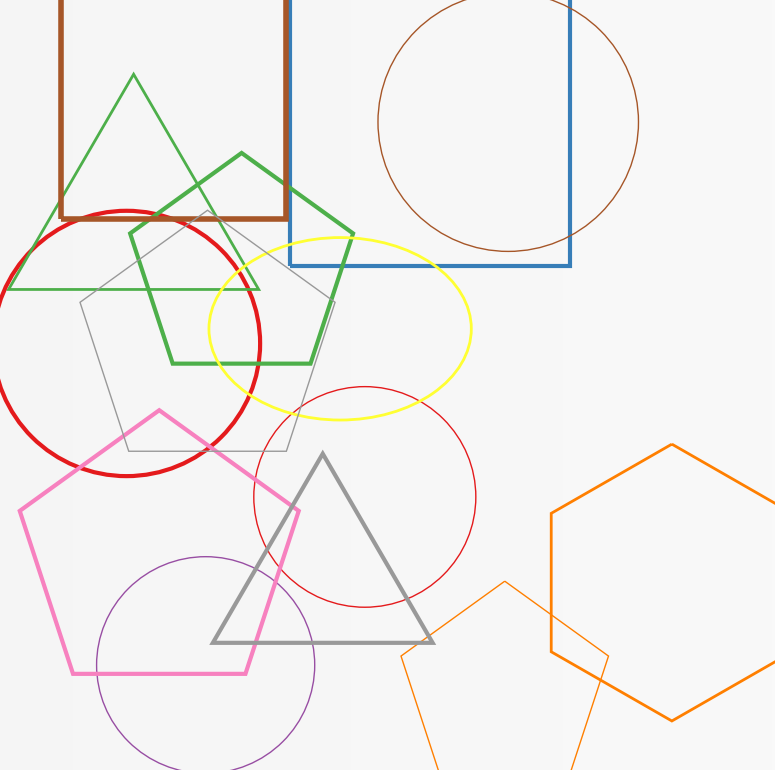[{"shape": "circle", "thickness": 0.5, "radius": 0.72, "center": [0.471, 0.355]}, {"shape": "circle", "thickness": 1.5, "radius": 0.86, "center": [0.163, 0.554]}, {"shape": "square", "thickness": 1.5, "radius": 0.9, "center": [0.555, 0.835]}, {"shape": "pentagon", "thickness": 1.5, "radius": 0.76, "center": [0.312, 0.65]}, {"shape": "triangle", "thickness": 1, "radius": 0.93, "center": [0.172, 0.717]}, {"shape": "circle", "thickness": 0.5, "radius": 0.7, "center": [0.265, 0.136]}, {"shape": "hexagon", "thickness": 1, "radius": 0.9, "center": [0.867, 0.243]}, {"shape": "pentagon", "thickness": 0.5, "radius": 0.7, "center": [0.651, 0.104]}, {"shape": "oval", "thickness": 1, "radius": 0.85, "center": [0.439, 0.573]}, {"shape": "circle", "thickness": 0.5, "radius": 0.84, "center": [0.656, 0.842]}, {"shape": "square", "thickness": 2, "radius": 0.72, "center": [0.224, 0.861]}, {"shape": "pentagon", "thickness": 1.5, "radius": 0.95, "center": [0.205, 0.278]}, {"shape": "triangle", "thickness": 1.5, "radius": 0.82, "center": [0.416, 0.247]}, {"shape": "pentagon", "thickness": 0.5, "radius": 0.87, "center": [0.268, 0.554]}]